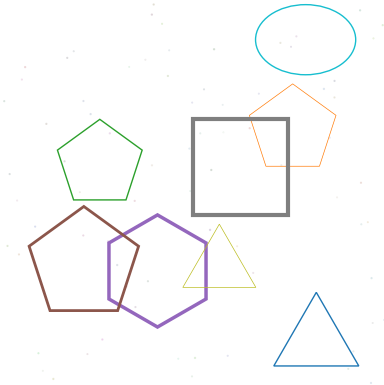[{"shape": "triangle", "thickness": 1, "radius": 0.64, "center": [0.822, 0.113]}, {"shape": "pentagon", "thickness": 0.5, "radius": 0.59, "center": [0.76, 0.664]}, {"shape": "pentagon", "thickness": 1, "radius": 0.58, "center": [0.259, 0.574]}, {"shape": "hexagon", "thickness": 2.5, "radius": 0.73, "center": [0.409, 0.296]}, {"shape": "pentagon", "thickness": 2, "radius": 0.75, "center": [0.218, 0.314]}, {"shape": "square", "thickness": 3, "radius": 0.62, "center": [0.624, 0.567]}, {"shape": "triangle", "thickness": 0.5, "radius": 0.55, "center": [0.57, 0.308]}, {"shape": "oval", "thickness": 1, "radius": 0.65, "center": [0.794, 0.897]}]